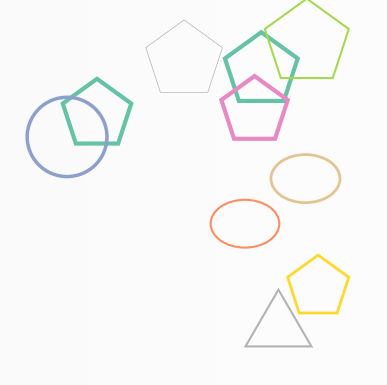[{"shape": "pentagon", "thickness": 3, "radius": 0.46, "center": [0.25, 0.702]}, {"shape": "pentagon", "thickness": 3, "radius": 0.49, "center": [0.674, 0.818]}, {"shape": "oval", "thickness": 1.5, "radius": 0.44, "center": [0.632, 0.419]}, {"shape": "circle", "thickness": 2.5, "radius": 0.51, "center": [0.173, 0.644]}, {"shape": "pentagon", "thickness": 3, "radius": 0.45, "center": [0.657, 0.712]}, {"shape": "pentagon", "thickness": 1.5, "radius": 0.57, "center": [0.792, 0.889]}, {"shape": "pentagon", "thickness": 2, "radius": 0.42, "center": [0.821, 0.254]}, {"shape": "oval", "thickness": 2, "radius": 0.45, "center": [0.788, 0.536]}, {"shape": "triangle", "thickness": 1.5, "radius": 0.49, "center": [0.719, 0.149]}, {"shape": "pentagon", "thickness": 0.5, "radius": 0.52, "center": [0.475, 0.844]}]